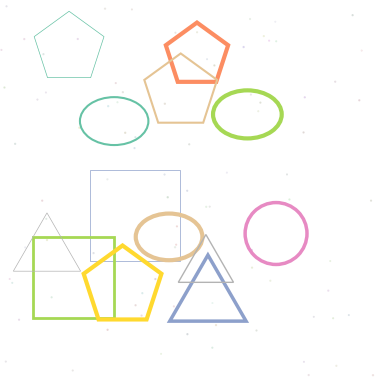[{"shape": "pentagon", "thickness": 0.5, "radius": 0.48, "center": [0.179, 0.875]}, {"shape": "oval", "thickness": 1.5, "radius": 0.44, "center": [0.297, 0.685]}, {"shape": "pentagon", "thickness": 3, "radius": 0.43, "center": [0.512, 0.856]}, {"shape": "square", "thickness": 0.5, "radius": 0.59, "center": [0.351, 0.441]}, {"shape": "triangle", "thickness": 2.5, "radius": 0.57, "center": [0.54, 0.223]}, {"shape": "circle", "thickness": 2.5, "radius": 0.4, "center": [0.717, 0.393]}, {"shape": "square", "thickness": 2, "radius": 0.52, "center": [0.191, 0.279]}, {"shape": "oval", "thickness": 3, "radius": 0.45, "center": [0.643, 0.703]}, {"shape": "pentagon", "thickness": 3, "radius": 0.53, "center": [0.318, 0.256]}, {"shape": "oval", "thickness": 3, "radius": 0.43, "center": [0.439, 0.385]}, {"shape": "pentagon", "thickness": 1.5, "radius": 0.5, "center": [0.469, 0.762]}, {"shape": "triangle", "thickness": 0.5, "radius": 0.51, "center": [0.122, 0.346]}, {"shape": "triangle", "thickness": 1, "radius": 0.41, "center": [0.535, 0.308]}]